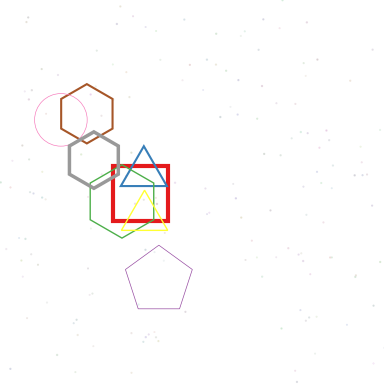[{"shape": "square", "thickness": 3, "radius": 0.35, "center": [0.366, 0.497]}, {"shape": "triangle", "thickness": 1.5, "radius": 0.35, "center": [0.374, 0.551]}, {"shape": "hexagon", "thickness": 1, "radius": 0.48, "center": [0.317, 0.477]}, {"shape": "pentagon", "thickness": 0.5, "radius": 0.46, "center": [0.413, 0.272]}, {"shape": "triangle", "thickness": 1, "radius": 0.35, "center": [0.375, 0.436]}, {"shape": "hexagon", "thickness": 1.5, "radius": 0.39, "center": [0.226, 0.704]}, {"shape": "circle", "thickness": 0.5, "radius": 0.34, "center": [0.158, 0.689]}, {"shape": "hexagon", "thickness": 2.5, "radius": 0.37, "center": [0.244, 0.584]}]